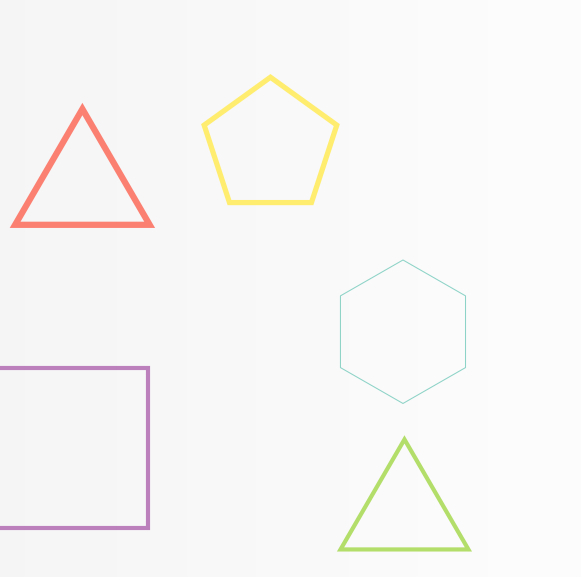[{"shape": "hexagon", "thickness": 0.5, "radius": 0.62, "center": [0.693, 0.425]}, {"shape": "triangle", "thickness": 3, "radius": 0.67, "center": [0.142, 0.677]}, {"shape": "triangle", "thickness": 2, "radius": 0.64, "center": [0.696, 0.111]}, {"shape": "square", "thickness": 2, "radius": 0.69, "center": [0.117, 0.224]}, {"shape": "pentagon", "thickness": 2.5, "radius": 0.6, "center": [0.465, 0.745]}]